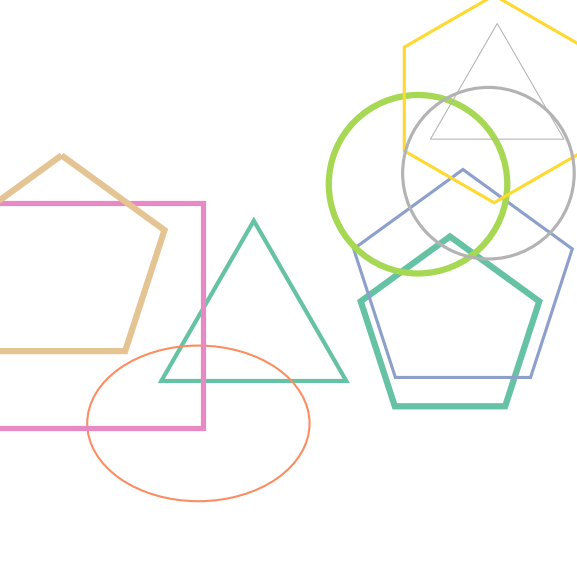[{"shape": "pentagon", "thickness": 3, "radius": 0.81, "center": [0.779, 0.427]}, {"shape": "triangle", "thickness": 2, "radius": 0.92, "center": [0.439, 0.432]}, {"shape": "oval", "thickness": 1, "radius": 0.96, "center": [0.344, 0.266]}, {"shape": "pentagon", "thickness": 1.5, "radius": 1.0, "center": [0.802, 0.507]}, {"shape": "square", "thickness": 2.5, "radius": 0.97, "center": [0.157, 0.453]}, {"shape": "circle", "thickness": 3, "radius": 0.77, "center": [0.724, 0.68]}, {"shape": "hexagon", "thickness": 1.5, "radius": 0.9, "center": [0.856, 0.828]}, {"shape": "pentagon", "thickness": 3, "radius": 0.94, "center": [0.107, 0.543]}, {"shape": "circle", "thickness": 1.5, "radius": 0.74, "center": [0.846, 0.699]}, {"shape": "triangle", "thickness": 0.5, "radius": 0.67, "center": [0.861, 0.825]}]